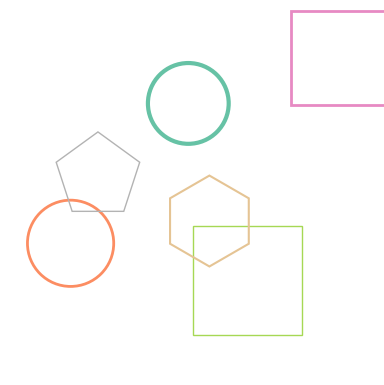[{"shape": "circle", "thickness": 3, "radius": 0.52, "center": [0.489, 0.731]}, {"shape": "circle", "thickness": 2, "radius": 0.56, "center": [0.183, 0.368]}, {"shape": "square", "thickness": 2, "radius": 0.61, "center": [0.878, 0.85]}, {"shape": "square", "thickness": 1, "radius": 0.71, "center": [0.642, 0.272]}, {"shape": "hexagon", "thickness": 1.5, "radius": 0.59, "center": [0.544, 0.426]}, {"shape": "pentagon", "thickness": 1, "radius": 0.57, "center": [0.254, 0.543]}]